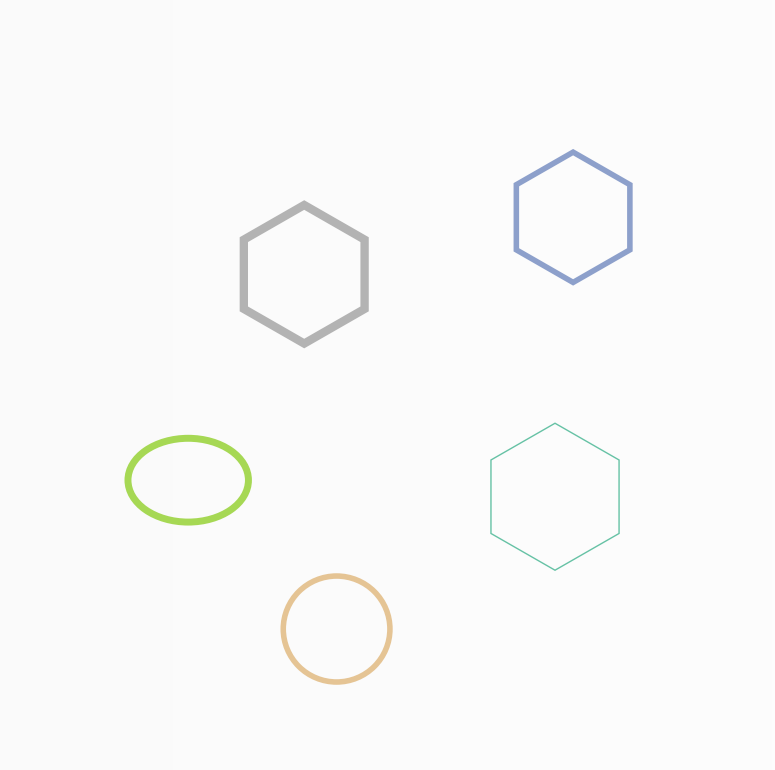[{"shape": "hexagon", "thickness": 0.5, "radius": 0.48, "center": [0.716, 0.355]}, {"shape": "hexagon", "thickness": 2, "radius": 0.42, "center": [0.739, 0.718]}, {"shape": "oval", "thickness": 2.5, "radius": 0.39, "center": [0.243, 0.376]}, {"shape": "circle", "thickness": 2, "radius": 0.34, "center": [0.434, 0.183]}, {"shape": "hexagon", "thickness": 3, "radius": 0.45, "center": [0.393, 0.644]}]